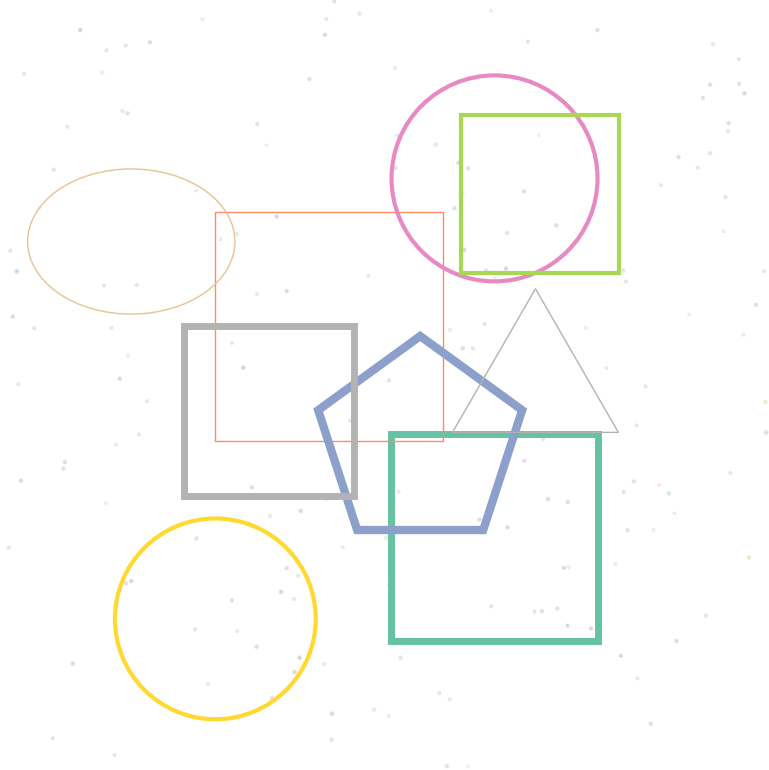[{"shape": "square", "thickness": 2.5, "radius": 0.67, "center": [0.642, 0.302]}, {"shape": "square", "thickness": 0.5, "radius": 0.74, "center": [0.427, 0.576]}, {"shape": "pentagon", "thickness": 3, "radius": 0.7, "center": [0.546, 0.424]}, {"shape": "circle", "thickness": 1.5, "radius": 0.67, "center": [0.642, 0.768]}, {"shape": "square", "thickness": 1.5, "radius": 0.51, "center": [0.701, 0.748]}, {"shape": "circle", "thickness": 1.5, "radius": 0.65, "center": [0.28, 0.196]}, {"shape": "oval", "thickness": 0.5, "radius": 0.67, "center": [0.17, 0.686]}, {"shape": "square", "thickness": 2.5, "radius": 0.55, "center": [0.349, 0.466]}, {"shape": "triangle", "thickness": 0.5, "radius": 0.62, "center": [0.695, 0.501]}]